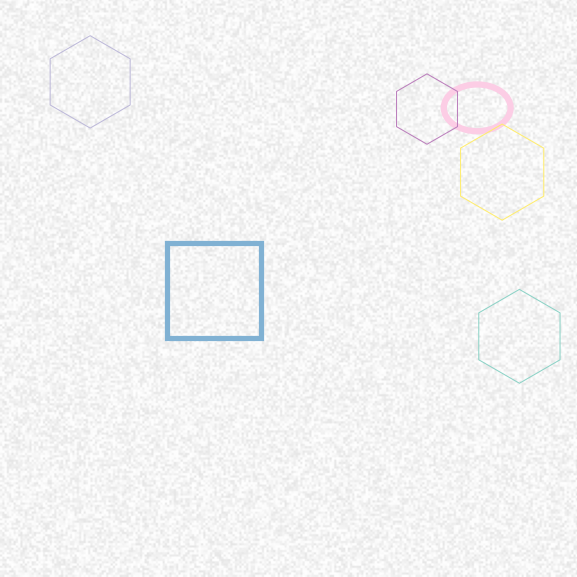[{"shape": "hexagon", "thickness": 0.5, "radius": 0.41, "center": [0.899, 0.417]}, {"shape": "hexagon", "thickness": 0.5, "radius": 0.4, "center": [0.156, 0.857]}, {"shape": "square", "thickness": 2.5, "radius": 0.41, "center": [0.37, 0.495]}, {"shape": "oval", "thickness": 3, "radius": 0.29, "center": [0.826, 0.812]}, {"shape": "hexagon", "thickness": 0.5, "radius": 0.3, "center": [0.739, 0.81]}, {"shape": "hexagon", "thickness": 0.5, "radius": 0.42, "center": [0.87, 0.701]}]